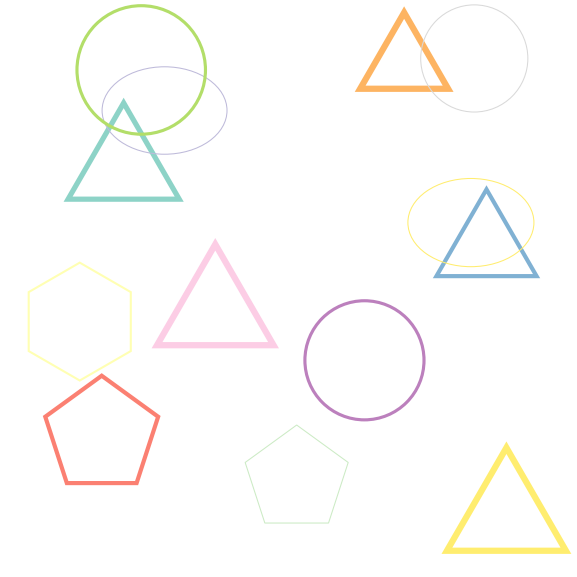[{"shape": "triangle", "thickness": 2.5, "radius": 0.56, "center": [0.214, 0.71]}, {"shape": "hexagon", "thickness": 1, "radius": 0.51, "center": [0.138, 0.442]}, {"shape": "oval", "thickness": 0.5, "radius": 0.54, "center": [0.285, 0.808]}, {"shape": "pentagon", "thickness": 2, "radius": 0.51, "center": [0.176, 0.246]}, {"shape": "triangle", "thickness": 2, "radius": 0.5, "center": [0.842, 0.571]}, {"shape": "triangle", "thickness": 3, "radius": 0.44, "center": [0.7, 0.889]}, {"shape": "circle", "thickness": 1.5, "radius": 0.56, "center": [0.245, 0.878]}, {"shape": "triangle", "thickness": 3, "radius": 0.58, "center": [0.373, 0.46]}, {"shape": "circle", "thickness": 0.5, "radius": 0.46, "center": [0.821, 0.898]}, {"shape": "circle", "thickness": 1.5, "radius": 0.52, "center": [0.631, 0.375]}, {"shape": "pentagon", "thickness": 0.5, "radius": 0.47, "center": [0.514, 0.169]}, {"shape": "oval", "thickness": 0.5, "radius": 0.55, "center": [0.815, 0.614]}, {"shape": "triangle", "thickness": 3, "radius": 0.59, "center": [0.877, 0.105]}]